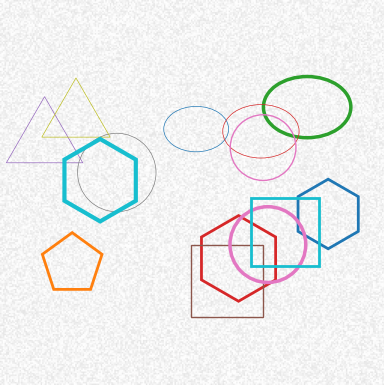[{"shape": "hexagon", "thickness": 2, "radius": 0.45, "center": [0.852, 0.444]}, {"shape": "oval", "thickness": 0.5, "radius": 0.42, "center": [0.51, 0.665]}, {"shape": "pentagon", "thickness": 2, "radius": 0.41, "center": [0.187, 0.314]}, {"shape": "oval", "thickness": 2.5, "radius": 0.57, "center": [0.798, 0.722]}, {"shape": "hexagon", "thickness": 2, "radius": 0.56, "center": [0.62, 0.329]}, {"shape": "oval", "thickness": 0.5, "radius": 0.5, "center": [0.678, 0.659]}, {"shape": "triangle", "thickness": 0.5, "radius": 0.57, "center": [0.116, 0.634]}, {"shape": "square", "thickness": 1, "radius": 0.47, "center": [0.589, 0.27]}, {"shape": "circle", "thickness": 1, "radius": 0.43, "center": [0.683, 0.617]}, {"shape": "circle", "thickness": 2.5, "radius": 0.49, "center": [0.696, 0.365]}, {"shape": "circle", "thickness": 0.5, "radius": 0.51, "center": [0.303, 0.552]}, {"shape": "triangle", "thickness": 0.5, "radius": 0.51, "center": [0.197, 0.695]}, {"shape": "hexagon", "thickness": 3, "radius": 0.54, "center": [0.26, 0.532]}, {"shape": "square", "thickness": 2, "radius": 0.45, "center": [0.74, 0.397]}]